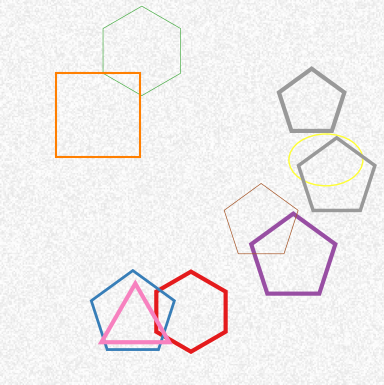[{"shape": "hexagon", "thickness": 3, "radius": 0.52, "center": [0.496, 0.19]}, {"shape": "pentagon", "thickness": 2, "radius": 0.57, "center": [0.345, 0.184]}, {"shape": "hexagon", "thickness": 0.5, "radius": 0.58, "center": [0.368, 0.868]}, {"shape": "pentagon", "thickness": 3, "radius": 0.57, "center": [0.762, 0.33]}, {"shape": "square", "thickness": 1.5, "radius": 0.54, "center": [0.254, 0.701]}, {"shape": "oval", "thickness": 1, "radius": 0.48, "center": [0.846, 0.585]}, {"shape": "pentagon", "thickness": 0.5, "radius": 0.5, "center": [0.678, 0.423]}, {"shape": "triangle", "thickness": 3, "radius": 0.51, "center": [0.351, 0.162]}, {"shape": "pentagon", "thickness": 2.5, "radius": 0.52, "center": [0.875, 0.538]}, {"shape": "pentagon", "thickness": 3, "radius": 0.45, "center": [0.809, 0.732]}]